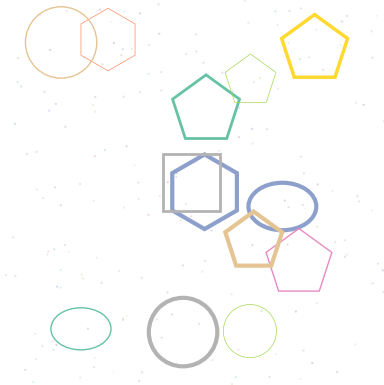[{"shape": "pentagon", "thickness": 2, "radius": 0.46, "center": [0.535, 0.714]}, {"shape": "oval", "thickness": 1, "radius": 0.39, "center": [0.21, 0.146]}, {"shape": "hexagon", "thickness": 0.5, "radius": 0.41, "center": [0.281, 0.897]}, {"shape": "oval", "thickness": 3, "radius": 0.44, "center": [0.733, 0.464]}, {"shape": "hexagon", "thickness": 3, "radius": 0.48, "center": [0.531, 0.502]}, {"shape": "pentagon", "thickness": 1, "radius": 0.45, "center": [0.776, 0.317]}, {"shape": "pentagon", "thickness": 0.5, "radius": 0.35, "center": [0.651, 0.79]}, {"shape": "circle", "thickness": 0.5, "radius": 0.35, "center": [0.649, 0.14]}, {"shape": "pentagon", "thickness": 2.5, "radius": 0.45, "center": [0.817, 0.872]}, {"shape": "pentagon", "thickness": 3, "radius": 0.39, "center": [0.659, 0.373]}, {"shape": "circle", "thickness": 1, "radius": 0.46, "center": [0.159, 0.89]}, {"shape": "circle", "thickness": 3, "radius": 0.45, "center": [0.475, 0.137]}, {"shape": "square", "thickness": 2, "radius": 0.37, "center": [0.497, 0.525]}]